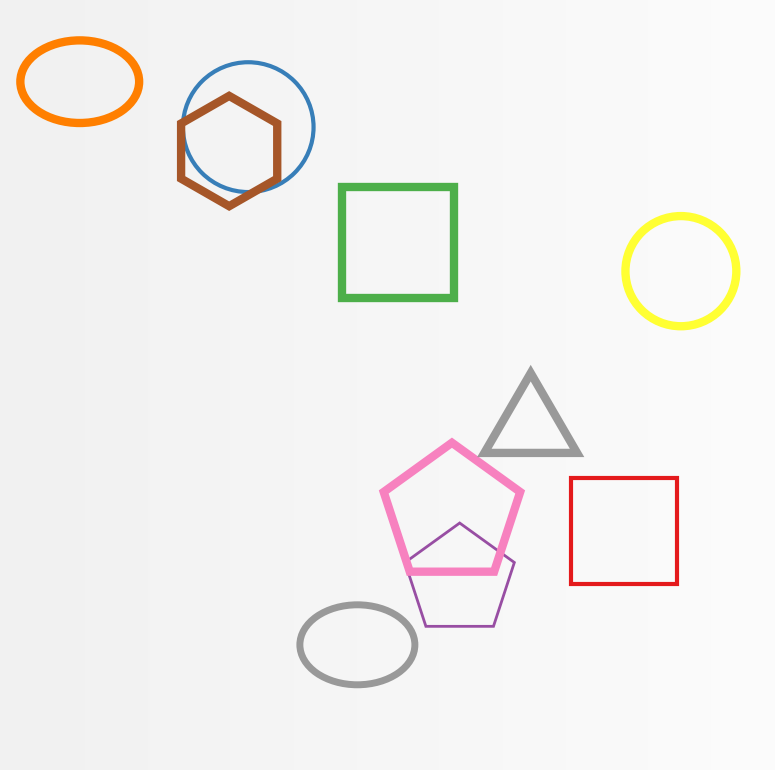[{"shape": "square", "thickness": 1.5, "radius": 0.34, "center": [0.805, 0.31]}, {"shape": "circle", "thickness": 1.5, "radius": 0.42, "center": [0.32, 0.835]}, {"shape": "square", "thickness": 3, "radius": 0.36, "center": [0.514, 0.685]}, {"shape": "pentagon", "thickness": 1, "radius": 0.37, "center": [0.593, 0.247]}, {"shape": "oval", "thickness": 3, "radius": 0.38, "center": [0.103, 0.894]}, {"shape": "circle", "thickness": 3, "radius": 0.36, "center": [0.879, 0.648]}, {"shape": "hexagon", "thickness": 3, "radius": 0.36, "center": [0.296, 0.804]}, {"shape": "pentagon", "thickness": 3, "radius": 0.46, "center": [0.583, 0.332]}, {"shape": "oval", "thickness": 2.5, "radius": 0.37, "center": [0.461, 0.163]}, {"shape": "triangle", "thickness": 3, "radius": 0.35, "center": [0.685, 0.446]}]